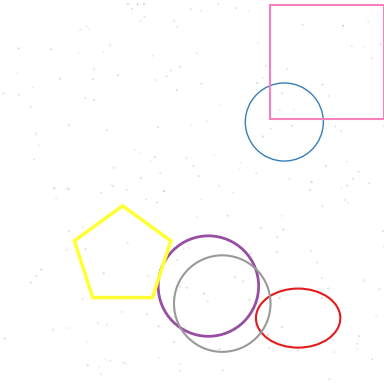[{"shape": "oval", "thickness": 1.5, "radius": 0.55, "center": [0.774, 0.174]}, {"shape": "circle", "thickness": 1, "radius": 0.51, "center": [0.739, 0.683]}, {"shape": "circle", "thickness": 2, "radius": 0.65, "center": [0.541, 0.257]}, {"shape": "pentagon", "thickness": 2.5, "radius": 0.66, "center": [0.318, 0.334]}, {"shape": "square", "thickness": 1.5, "radius": 0.74, "center": [0.85, 0.839]}, {"shape": "circle", "thickness": 1.5, "radius": 0.63, "center": [0.577, 0.211]}]